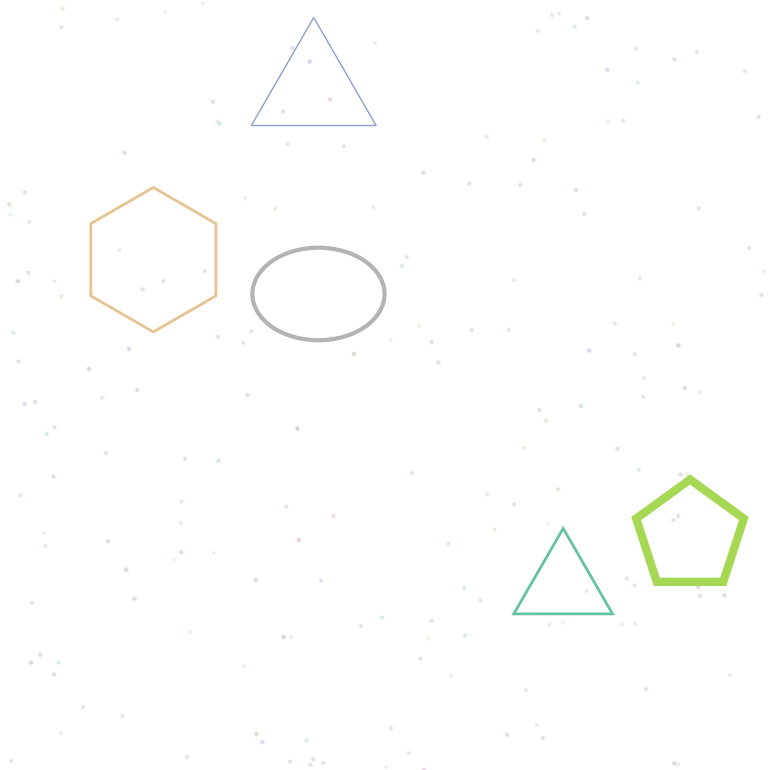[{"shape": "triangle", "thickness": 1, "radius": 0.37, "center": [0.731, 0.24]}, {"shape": "triangle", "thickness": 0.5, "radius": 0.47, "center": [0.407, 0.884]}, {"shape": "pentagon", "thickness": 3, "radius": 0.37, "center": [0.896, 0.304]}, {"shape": "hexagon", "thickness": 1, "radius": 0.47, "center": [0.199, 0.663]}, {"shape": "oval", "thickness": 1.5, "radius": 0.43, "center": [0.414, 0.618]}]